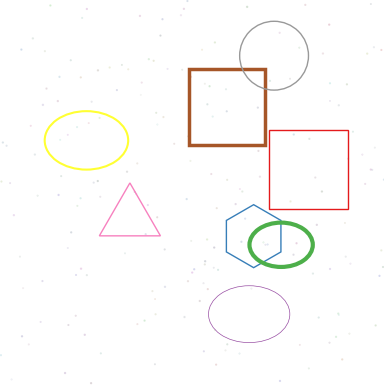[{"shape": "square", "thickness": 1, "radius": 0.51, "center": [0.802, 0.559]}, {"shape": "hexagon", "thickness": 1, "radius": 0.41, "center": [0.659, 0.387]}, {"shape": "oval", "thickness": 3, "radius": 0.41, "center": [0.73, 0.364]}, {"shape": "oval", "thickness": 0.5, "radius": 0.53, "center": [0.647, 0.184]}, {"shape": "oval", "thickness": 1.5, "radius": 0.54, "center": [0.225, 0.635]}, {"shape": "square", "thickness": 2.5, "radius": 0.49, "center": [0.589, 0.723]}, {"shape": "triangle", "thickness": 1, "radius": 0.46, "center": [0.337, 0.433]}, {"shape": "circle", "thickness": 1, "radius": 0.45, "center": [0.712, 0.855]}]